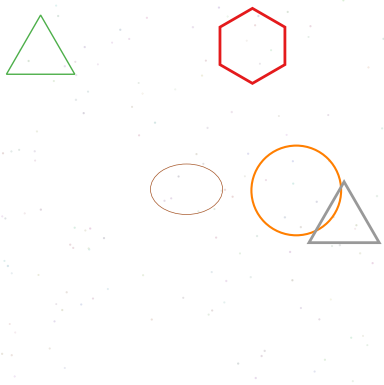[{"shape": "hexagon", "thickness": 2, "radius": 0.49, "center": [0.656, 0.881]}, {"shape": "triangle", "thickness": 1, "radius": 0.51, "center": [0.106, 0.858]}, {"shape": "circle", "thickness": 1.5, "radius": 0.58, "center": [0.77, 0.505]}, {"shape": "oval", "thickness": 0.5, "radius": 0.47, "center": [0.485, 0.508]}, {"shape": "triangle", "thickness": 2, "radius": 0.53, "center": [0.894, 0.422]}]